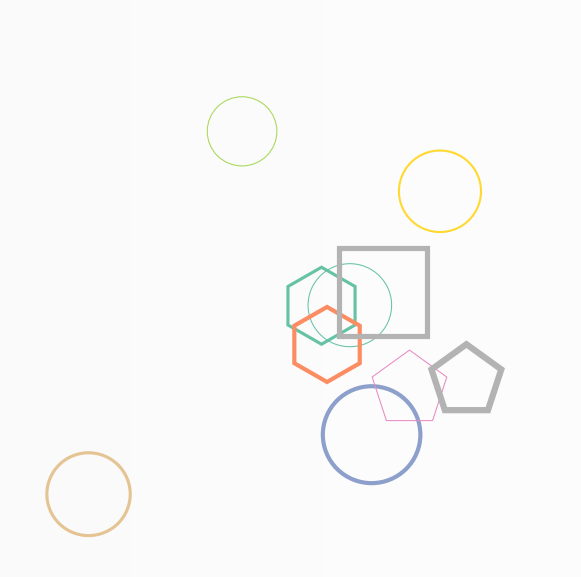[{"shape": "circle", "thickness": 0.5, "radius": 0.36, "center": [0.602, 0.471]}, {"shape": "hexagon", "thickness": 1.5, "radius": 0.33, "center": [0.553, 0.47]}, {"shape": "hexagon", "thickness": 2, "radius": 0.32, "center": [0.563, 0.403]}, {"shape": "circle", "thickness": 2, "radius": 0.42, "center": [0.639, 0.246]}, {"shape": "pentagon", "thickness": 0.5, "radius": 0.34, "center": [0.704, 0.325]}, {"shape": "circle", "thickness": 0.5, "radius": 0.3, "center": [0.416, 0.772]}, {"shape": "circle", "thickness": 1, "radius": 0.35, "center": [0.757, 0.668]}, {"shape": "circle", "thickness": 1.5, "radius": 0.36, "center": [0.152, 0.143]}, {"shape": "pentagon", "thickness": 3, "radius": 0.32, "center": [0.802, 0.34]}, {"shape": "square", "thickness": 2.5, "radius": 0.38, "center": [0.659, 0.494]}]